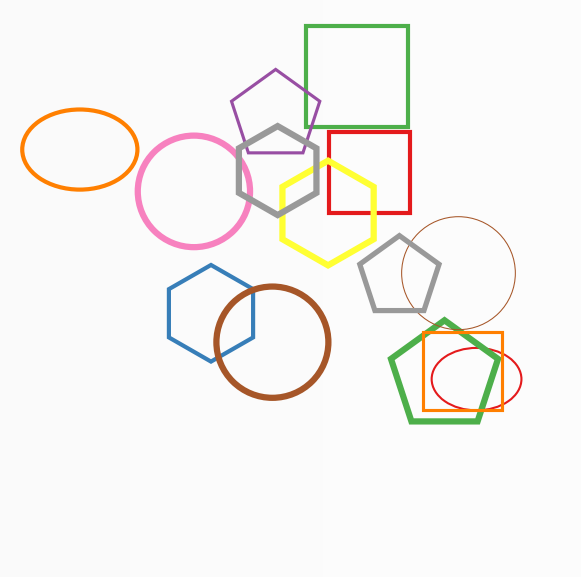[{"shape": "square", "thickness": 2, "radius": 0.35, "center": [0.636, 0.7]}, {"shape": "oval", "thickness": 1, "radius": 0.39, "center": [0.82, 0.343]}, {"shape": "hexagon", "thickness": 2, "radius": 0.42, "center": [0.363, 0.457]}, {"shape": "pentagon", "thickness": 3, "radius": 0.48, "center": [0.765, 0.348]}, {"shape": "square", "thickness": 2, "radius": 0.44, "center": [0.614, 0.866]}, {"shape": "pentagon", "thickness": 1.5, "radius": 0.4, "center": [0.474, 0.799]}, {"shape": "oval", "thickness": 2, "radius": 0.5, "center": [0.137, 0.74]}, {"shape": "square", "thickness": 1.5, "radius": 0.34, "center": [0.796, 0.357]}, {"shape": "hexagon", "thickness": 3, "radius": 0.45, "center": [0.564, 0.63]}, {"shape": "circle", "thickness": 3, "radius": 0.48, "center": [0.469, 0.407]}, {"shape": "circle", "thickness": 0.5, "radius": 0.49, "center": [0.789, 0.526]}, {"shape": "circle", "thickness": 3, "radius": 0.48, "center": [0.334, 0.668]}, {"shape": "pentagon", "thickness": 2.5, "radius": 0.36, "center": [0.687, 0.519]}, {"shape": "hexagon", "thickness": 3, "radius": 0.39, "center": [0.478, 0.704]}]